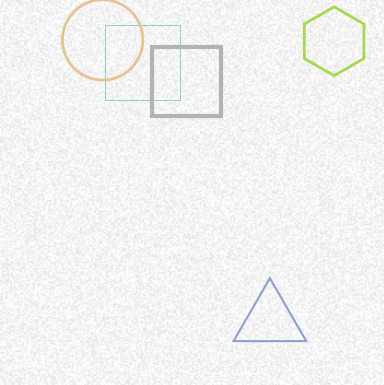[{"shape": "square", "thickness": 0.5, "radius": 0.48, "center": [0.37, 0.838]}, {"shape": "triangle", "thickness": 1.5, "radius": 0.55, "center": [0.701, 0.168]}, {"shape": "hexagon", "thickness": 2, "radius": 0.45, "center": [0.868, 0.893]}, {"shape": "circle", "thickness": 2, "radius": 0.52, "center": [0.267, 0.896]}, {"shape": "square", "thickness": 3, "radius": 0.45, "center": [0.484, 0.789]}]